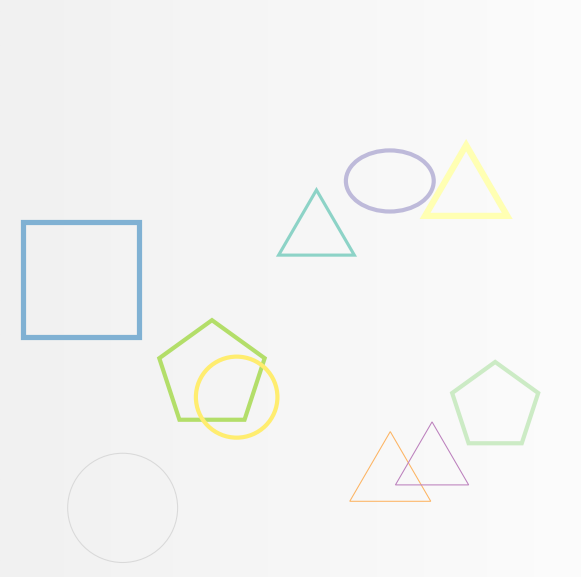[{"shape": "triangle", "thickness": 1.5, "radius": 0.38, "center": [0.544, 0.595]}, {"shape": "triangle", "thickness": 3, "radius": 0.41, "center": [0.802, 0.666]}, {"shape": "oval", "thickness": 2, "radius": 0.38, "center": [0.671, 0.686]}, {"shape": "square", "thickness": 2.5, "radius": 0.5, "center": [0.139, 0.515]}, {"shape": "triangle", "thickness": 0.5, "radius": 0.4, "center": [0.671, 0.171]}, {"shape": "pentagon", "thickness": 2, "radius": 0.48, "center": [0.365, 0.349]}, {"shape": "circle", "thickness": 0.5, "radius": 0.47, "center": [0.211, 0.12]}, {"shape": "triangle", "thickness": 0.5, "radius": 0.36, "center": [0.743, 0.196]}, {"shape": "pentagon", "thickness": 2, "radius": 0.39, "center": [0.852, 0.295]}, {"shape": "circle", "thickness": 2, "radius": 0.35, "center": [0.407, 0.311]}]